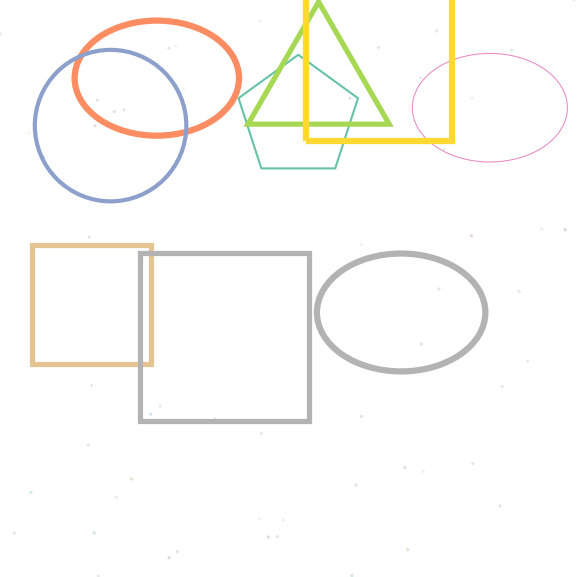[{"shape": "pentagon", "thickness": 1, "radius": 0.54, "center": [0.516, 0.795]}, {"shape": "oval", "thickness": 3, "radius": 0.71, "center": [0.272, 0.864]}, {"shape": "circle", "thickness": 2, "radius": 0.66, "center": [0.191, 0.782]}, {"shape": "oval", "thickness": 0.5, "radius": 0.67, "center": [0.848, 0.813]}, {"shape": "triangle", "thickness": 2.5, "radius": 0.71, "center": [0.552, 0.855]}, {"shape": "square", "thickness": 3, "radius": 0.63, "center": [0.657, 0.881]}, {"shape": "square", "thickness": 2.5, "radius": 0.52, "center": [0.158, 0.472]}, {"shape": "square", "thickness": 2.5, "radius": 0.73, "center": [0.388, 0.415]}, {"shape": "oval", "thickness": 3, "radius": 0.73, "center": [0.695, 0.458]}]